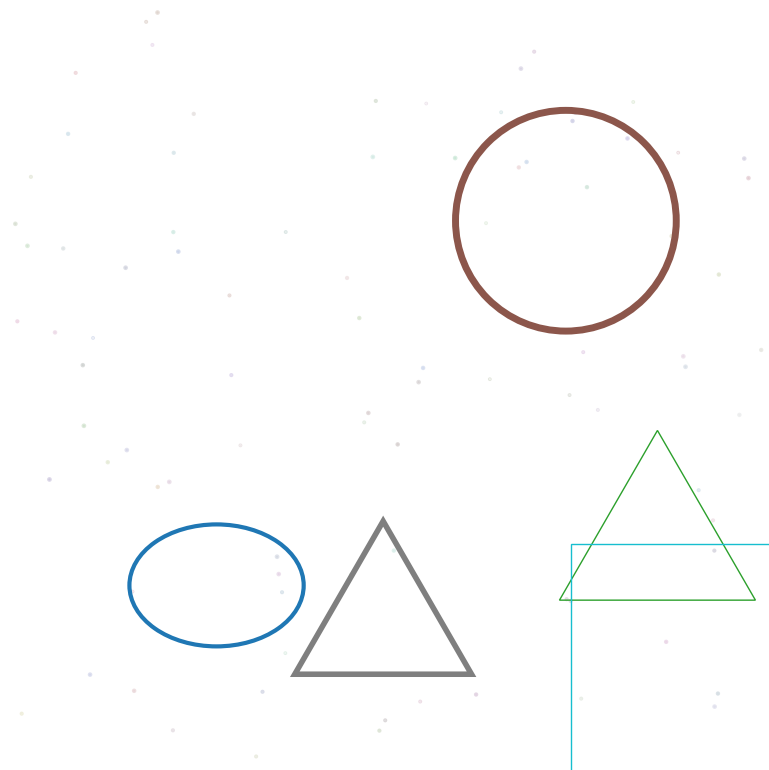[{"shape": "oval", "thickness": 1.5, "radius": 0.57, "center": [0.281, 0.24]}, {"shape": "triangle", "thickness": 0.5, "radius": 0.73, "center": [0.854, 0.294]}, {"shape": "circle", "thickness": 2.5, "radius": 0.72, "center": [0.735, 0.713]}, {"shape": "triangle", "thickness": 2, "radius": 0.66, "center": [0.498, 0.191]}, {"shape": "square", "thickness": 0.5, "radius": 0.75, "center": [0.891, 0.144]}]